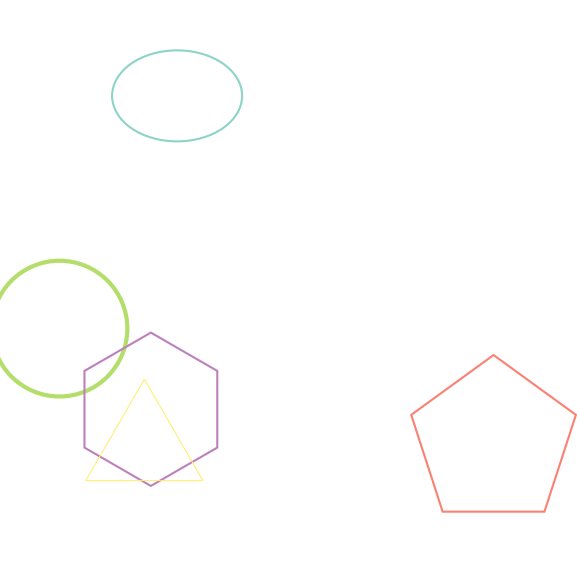[{"shape": "oval", "thickness": 1, "radius": 0.56, "center": [0.307, 0.833]}, {"shape": "pentagon", "thickness": 1, "radius": 0.75, "center": [0.855, 0.234]}, {"shape": "circle", "thickness": 2, "radius": 0.59, "center": [0.103, 0.43]}, {"shape": "hexagon", "thickness": 1, "radius": 0.66, "center": [0.261, 0.29]}, {"shape": "triangle", "thickness": 0.5, "radius": 0.59, "center": [0.25, 0.225]}]